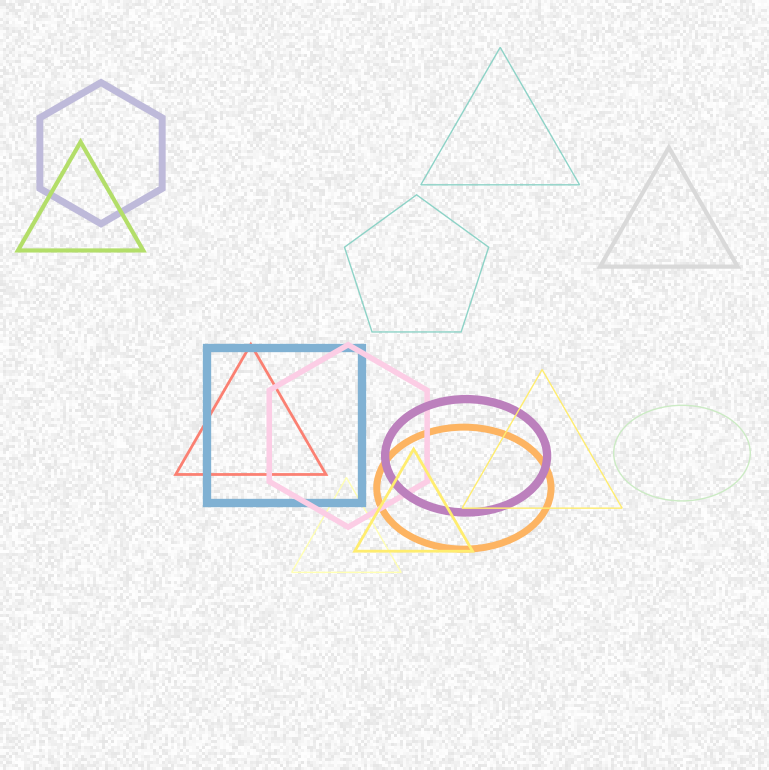[{"shape": "pentagon", "thickness": 0.5, "radius": 0.49, "center": [0.541, 0.649]}, {"shape": "triangle", "thickness": 0.5, "radius": 0.6, "center": [0.65, 0.819]}, {"shape": "triangle", "thickness": 0.5, "radius": 0.41, "center": [0.45, 0.298]}, {"shape": "hexagon", "thickness": 2.5, "radius": 0.46, "center": [0.131, 0.801]}, {"shape": "triangle", "thickness": 1, "radius": 0.56, "center": [0.326, 0.44]}, {"shape": "square", "thickness": 3, "radius": 0.5, "center": [0.369, 0.447]}, {"shape": "oval", "thickness": 2.5, "radius": 0.57, "center": [0.602, 0.366]}, {"shape": "triangle", "thickness": 1.5, "radius": 0.47, "center": [0.105, 0.722]}, {"shape": "hexagon", "thickness": 2, "radius": 0.59, "center": [0.452, 0.434]}, {"shape": "triangle", "thickness": 1.5, "radius": 0.52, "center": [0.869, 0.705]}, {"shape": "oval", "thickness": 3, "radius": 0.53, "center": [0.605, 0.408]}, {"shape": "oval", "thickness": 0.5, "radius": 0.44, "center": [0.886, 0.412]}, {"shape": "triangle", "thickness": 0.5, "radius": 0.6, "center": [0.704, 0.4]}, {"shape": "triangle", "thickness": 1, "radius": 0.44, "center": [0.537, 0.328]}]